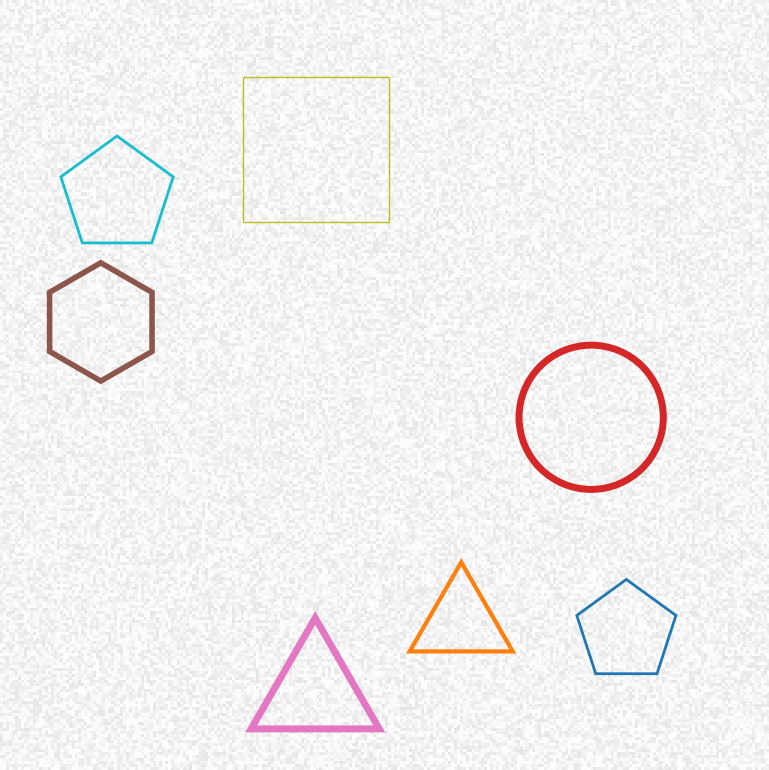[{"shape": "pentagon", "thickness": 1, "radius": 0.34, "center": [0.813, 0.18]}, {"shape": "triangle", "thickness": 1.5, "radius": 0.39, "center": [0.599, 0.193]}, {"shape": "circle", "thickness": 2.5, "radius": 0.47, "center": [0.768, 0.458]}, {"shape": "hexagon", "thickness": 2, "radius": 0.38, "center": [0.131, 0.582]}, {"shape": "triangle", "thickness": 2.5, "radius": 0.48, "center": [0.409, 0.101]}, {"shape": "square", "thickness": 0.5, "radius": 0.47, "center": [0.411, 0.806]}, {"shape": "pentagon", "thickness": 1, "radius": 0.38, "center": [0.152, 0.747]}]